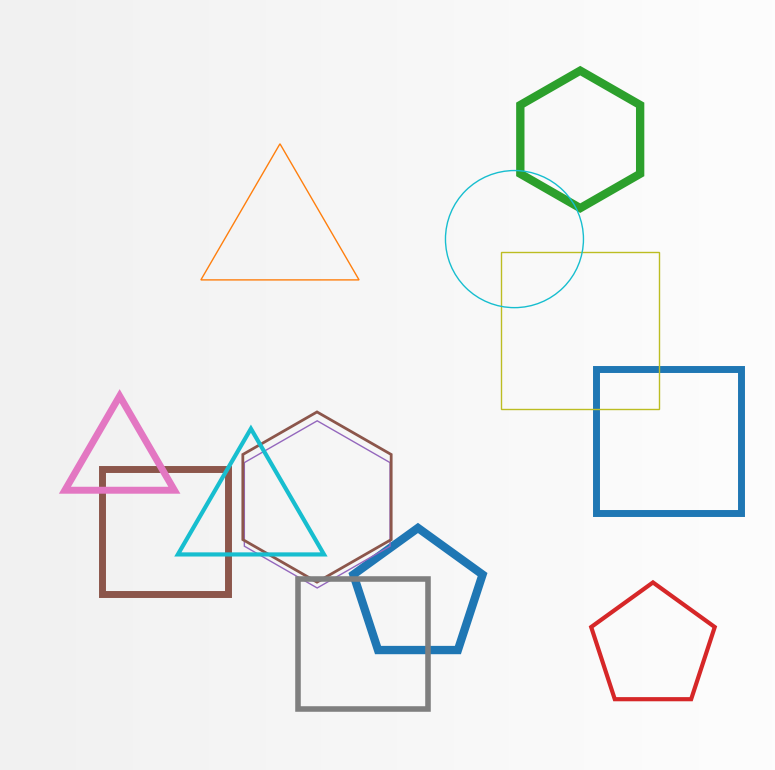[{"shape": "square", "thickness": 2.5, "radius": 0.47, "center": [0.862, 0.427]}, {"shape": "pentagon", "thickness": 3, "radius": 0.44, "center": [0.539, 0.227]}, {"shape": "triangle", "thickness": 0.5, "radius": 0.59, "center": [0.361, 0.695]}, {"shape": "hexagon", "thickness": 3, "radius": 0.45, "center": [0.749, 0.819]}, {"shape": "pentagon", "thickness": 1.5, "radius": 0.42, "center": [0.843, 0.16]}, {"shape": "hexagon", "thickness": 0.5, "radius": 0.54, "center": [0.409, 0.345]}, {"shape": "hexagon", "thickness": 1, "radius": 0.55, "center": [0.409, 0.354]}, {"shape": "square", "thickness": 2.5, "radius": 0.41, "center": [0.212, 0.31]}, {"shape": "triangle", "thickness": 2.5, "radius": 0.41, "center": [0.154, 0.404]}, {"shape": "square", "thickness": 2, "radius": 0.42, "center": [0.468, 0.164]}, {"shape": "square", "thickness": 0.5, "radius": 0.51, "center": [0.748, 0.571]}, {"shape": "circle", "thickness": 0.5, "radius": 0.45, "center": [0.664, 0.689]}, {"shape": "triangle", "thickness": 1.5, "radius": 0.54, "center": [0.324, 0.334]}]